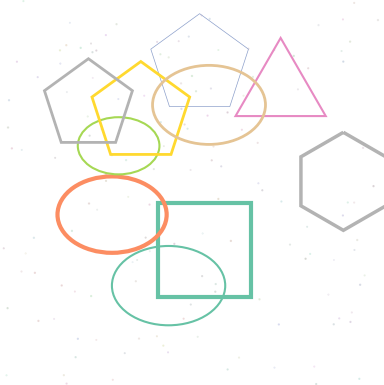[{"shape": "square", "thickness": 3, "radius": 0.61, "center": [0.531, 0.35]}, {"shape": "oval", "thickness": 1.5, "radius": 0.74, "center": [0.438, 0.258]}, {"shape": "oval", "thickness": 3, "radius": 0.71, "center": [0.291, 0.443]}, {"shape": "pentagon", "thickness": 0.5, "radius": 0.67, "center": [0.519, 0.831]}, {"shape": "triangle", "thickness": 1.5, "radius": 0.68, "center": [0.729, 0.766]}, {"shape": "oval", "thickness": 1.5, "radius": 0.53, "center": [0.308, 0.621]}, {"shape": "pentagon", "thickness": 2, "radius": 0.67, "center": [0.366, 0.707]}, {"shape": "oval", "thickness": 2, "radius": 0.73, "center": [0.543, 0.728]}, {"shape": "hexagon", "thickness": 2.5, "radius": 0.64, "center": [0.892, 0.529]}, {"shape": "pentagon", "thickness": 2, "radius": 0.6, "center": [0.23, 0.727]}]